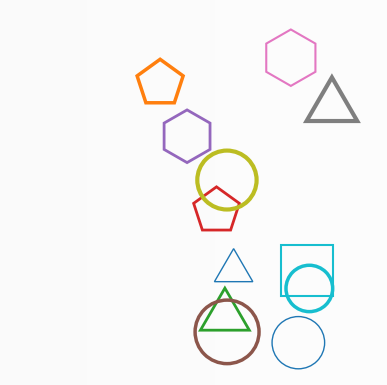[{"shape": "triangle", "thickness": 1, "radius": 0.29, "center": [0.603, 0.297]}, {"shape": "circle", "thickness": 1, "radius": 0.34, "center": [0.77, 0.11]}, {"shape": "pentagon", "thickness": 2.5, "radius": 0.31, "center": [0.413, 0.784]}, {"shape": "triangle", "thickness": 2, "radius": 0.36, "center": [0.58, 0.179]}, {"shape": "pentagon", "thickness": 2, "radius": 0.31, "center": [0.559, 0.453]}, {"shape": "hexagon", "thickness": 2, "radius": 0.34, "center": [0.483, 0.646]}, {"shape": "circle", "thickness": 2.5, "radius": 0.41, "center": [0.586, 0.138]}, {"shape": "hexagon", "thickness": 1.5, "radius": 0.37, "center": [0.751, 0.85]}, {"shape": "triangle", "thickness": 3, "radius": 0.38, "center": [0.857, 0.723]}, {"shape": "circle", "thickness": 3, "radius": 0.38, "center": [0.586, 0.532]}, {"shape": "circle", "thickness": 2.5, "radius": 0.3, "center": [0.798, 0.251]}, {"shape": "square", "thickness": 1.5, "radius": 0.33, "center": [0.793, 0.297]}]